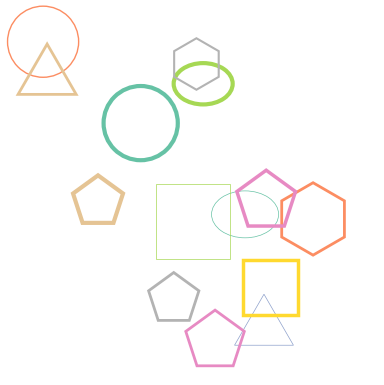[{"shape": "circle", "thickness": 3, "radius": 0.48, "center": [0.365, 0.68]}, {"shape": "oval", "thickness": 0.5, "radius": 0.44, "center": [0.637, 0.443]}, {"shape": "circle", "thickness": 1, "radius": 0.46, "center": [0.112, 0.892]}, {"shape": "hexagon", "thickness": 2, "radius": 0.47, "center": [0.813, 0.431]}, {"shape": "triangle", "thickness": 0.5, "radius": 0.44, "center": [0.686, 0.147]}, {"shape": "pentagon", "thickness": 2.5, "radius": 0.4, "center": [0.691, 0.478]}, {"shape": "pentagon", "thickness": 2, "radius": 0.4, "center": [0.559, 0.115]}, {"shape": "square", "thickness": 0.5, "radius": 0.48, "center": [0.501, 0.425]}, {"shape": "oval", "thickness": 3, "radius": 0.38, "center": [0.528, 0.782]}, {"shape": "square", "thickness": 2.5, "radius": 0.36, "center": [0.703, 0.253]}, {"shape": "pentagon", "thickness": 3, "radius": 0.34, "center": [0.255, 0.476]}, {"shape": "triangle", "thickness": 2, "radius": 0.44, "center": [0.122, 0.798]}, {"shape": "pentagon", "thickness": 2, "radius": 0.34, "center": [0.451, 0.223]}, {"shape": "hexagon", "thickness": 1.5, "radius": 0.33, "center": [0.51, 0.834]}]